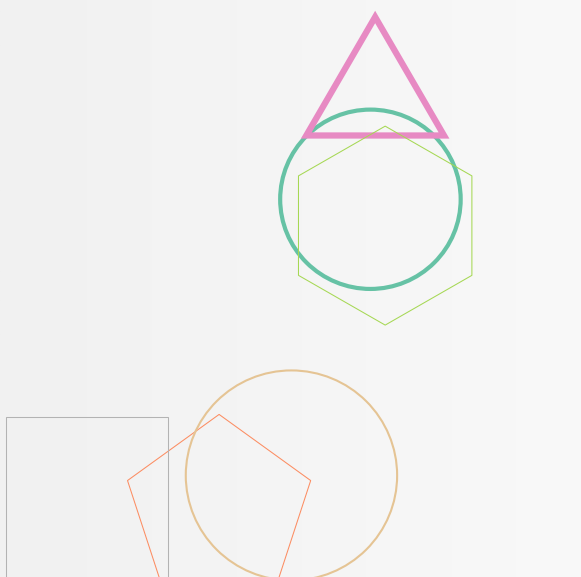[{"shape": "circle", "thickness": 2, "radius": 0.78, "center": [0.637, 0.654]}, {"shape": "pentagon", "thickness": 0.5, "radius": 0.83, "center": [0.377, 0.116]}, {"shape": "triangle", "thickness": 3, "radius": 0.68, "center": [0.645, 0.833]}, {"shape": "hexagon", "thickness": 0.5, "radius": 0.86, "center": [0.663, 0.608]}, {"shape": "circle", "thickness": 1, "radius": 0.91, "center": [0.501, 0.176]}, {"shape": "square", "thickness": 0.5, "radius": 0.7, "center": [0.15, 0.137]}]